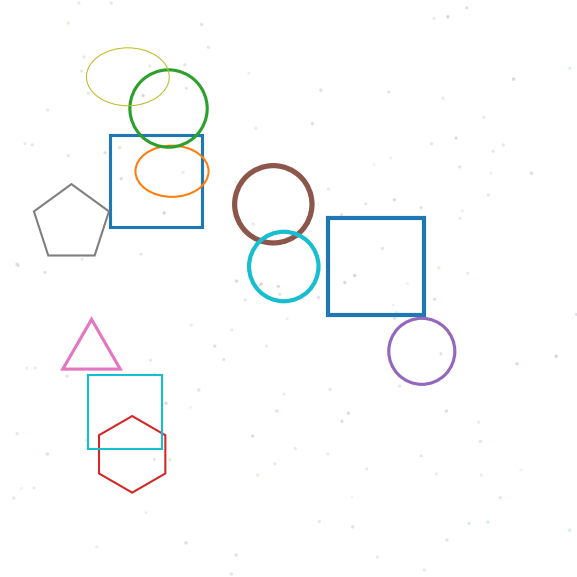[{"shape": "square", "thickness": 2, "radius": 0.42, "center": [0.651, 0.537]}, {"shape": "square", "thickness": 1.5, "radius": 0.4, "center": [0.27, 0.686]}, {"shape": "oval", "thickness": 1, "radius": 0.32, "center": [0.298, 0.703]}, {"shape": "circle", "thickness": 1.5, "radius": 0.33, "center": [0.292, 0.811]}, {"shape": "hexagon", "thickness": 1, "radius": 0.33, "center": [0.229, 0.212]}, {"shape": "circle", "thickness": 1.5, "radius": 0.29, "center": [0.73, 0.391]}, {"shape": "circle", "thickness": 2.5, "radius": 0.33, "center": [0.473, 0.645]}, {"shape": "triangle", "thickness": 1.5, "radius": 0.29, "center": [0.159, 0.389]}, {"shape": "pentagon", "thickness": 1, "radius": 0.34, "center": [0.124, 0.612]}, {"shape": "oval", "thickness": 0.5, "radius": 0.36, "center": [0.221, 0.866]}, {"shape": "circle", "thickness": 2, "radius": 0.3, "center": [0.491, 0.538]}, {"shape": "square", "thickness": 1, "radius": 0.32, "center": [0.217, 0.286]}]